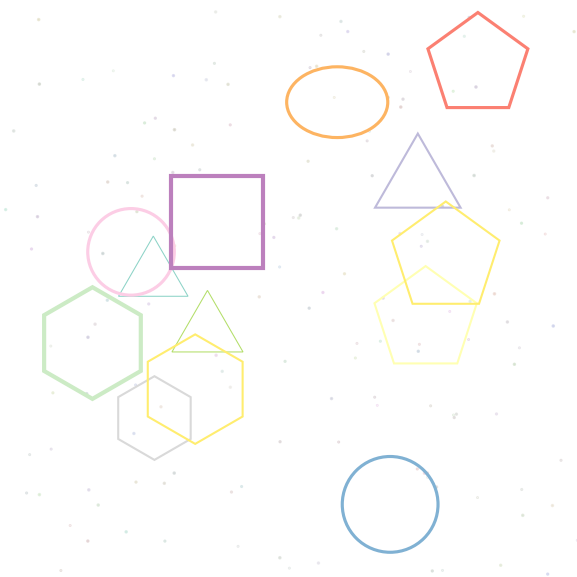[{"shape": "triangle", "thickness": 0.5, "radius": 0.35, "center": [0.265, 0.521]}, {"shape": "pentagon", "thickness": 1, "radius": 0.47, "center": [0.737, 0.445]}, {"shape": "triangle", "thickness": 1, "radius": 0.43, "center": [0.724, 0.682]}, {"shape": "pentagon", "thickness": 1.5, "radius": 0.45, "center": [0.828, 0.886]}, {"shape": "circle", "thickness": 1.5, "radius": 0.41, "center": [0.676, 0.126]}, {"shape": "oval", "thickness": 1.5, "radius": 0.44, "center": [0.584, 0.822]}, {"shape": "triangle", "thickness": 0.5, "radius": 0.36, "center": [0.359, 0.425]}, {"shape": "circle", "thickness": 1.5, "radius": 0.37, "center": [0.227, 0.563]}, {"shape": "hexagon", "thickness": 1, "radius": 0.36, "center": [0.267, 0.275]}, {"shape": "square", "thickness": 2, "radius": 0.4, "center": [0.376, 0.615]}, {"shape": "hexagon", "thickness": 2, "radius": 0.48, "center": [0.16, 0.405]}, {"shape": "pentagon", "thickness": 1, "radius": 0.49, "center": [0.772, 0.552]}, {"shape": "hexagon", "thickness": 1, "radius": 0.47, "center": [0.338, 0.325]}]